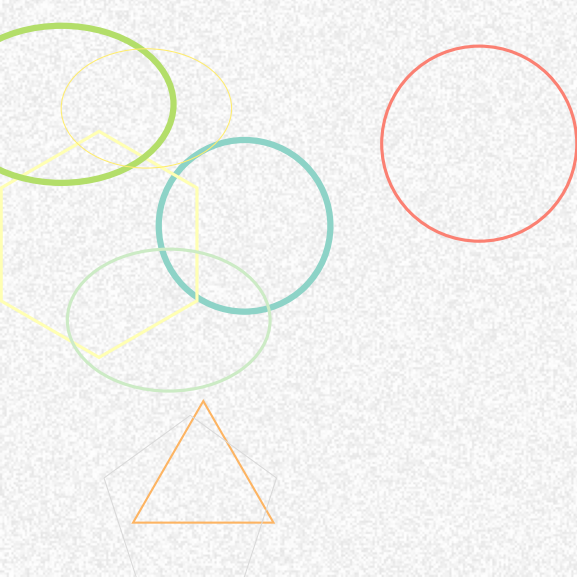[{"shape": "circle", "thickness": 3, "radius": 0.74, "center": [0.423, 0.608]}, {"shape": "hexagon", "thickness": 1.5, "radius": 0.98, "center": [0.172, 0.576]}, {"shape": "circle", "thickness": 1.5, "radius": 0.84, "center": [0.83, 0.75]}, {"shape": "triangle", "thickness": 1, "radius": 0.7, "center": [0.352, 0.164]}, {"shape": "oval", "thickness": 3, "radius": 0.97, "center": [0.106, 0.819]}, {"shape": "pentagon", "thickness": 0.5, "radius": 0.79, "center": [0.329, 0.123]}, {"shape": "oval", "thickness": 1.5, "radius": 0.88, "center": [0.292, 0.445]}, {"shape": "oval", "thickness": 0.5, "radius": 0.74, "center": [0.253, 0.811]}]